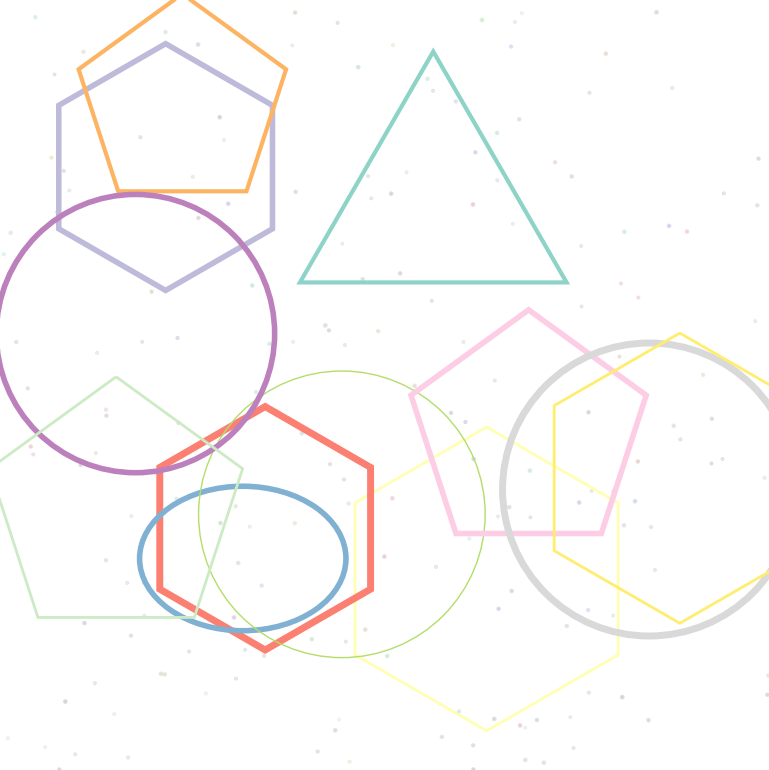[{"shape": "triangle", "thickness": 1.5, "radius": 1.0, "center": [0.563, 0.733]}, {"shape": "hexagon", "thickness": 1, "radius": 0.99, "center": [0.632, 0.248]}, {"shape": "hexagon", "thickness": 2, "radius": 0.8, "center": [0.215, 0.783]}, {"shape": "hexagon", "thickness": 2.5, "radius": 0.79, "center": [0.344, 0.314]}, {"shape": "oval", "thickness": 2, "radius": 0.67, "center": [0.315, 0.275]}, {"shape": "pentagon", "thickness": 1.5, "radius": 0.71, "center": [0.237, 0.866]}, {"shape": "circle", "thickness": 0.5, "radius": 0.93, "center": [0.444, 0.332]}, {"shape": "pentagon", "thickness": 2, "radius": 0.8, "center": [0.687, 0.437]}, {"shape": "circle", "thickness": 2.5, "radius": 0.95, "center": [0.843, 0.364]}, {"shape": "circle", "thickness": 2, "radius": 0.9, "center": [0.176, 0.567]}, {"shape": "pentagon", "thickness": 1, "radius": 0.86, "center": [0.151, 0.338]}, {"shape": "hexagon", "thickness": 1, "radius": 0.94, "center": [0.883, 0.379]}]